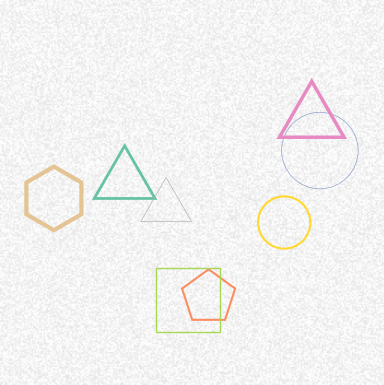[{"shape": "triangle", "thickness": 2, "radius": 0.46, "center": [0.324, 0.53]}, {"shape": "pentagon", "thickness": 1.5, "radius": 0.36, "center": [0.542, 0.228]}, {"shape": "circle", "thickness": 0.5, "radius": 0.5, "center": [0.831, 0.609]}, {"shape": "triangle", "thickness": 2.5, "radius": 0.48, "center": [0.81, 0.692]}, {"shape": "square", "thickness": 1, "radius": 0.42, "center": [0.488, 0.22]}, {"shape": "circle", "thickness": 1.5, "radius": 0.34, "center": [0.738, 0.422]}, {"shape": "hexagon", "thickness": 3, "radius": 0.41, "center": [0.14, 0.485]}, {"shape": "triangle", "thickness": 0.5, "radius": 0.38, "center": [0.431, 0.463]}]